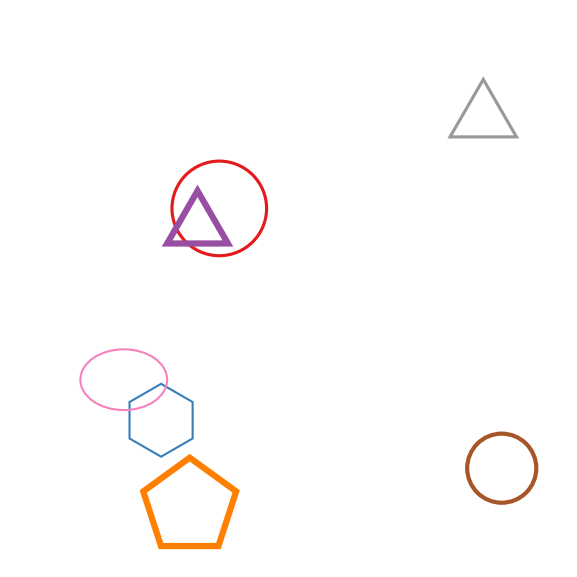[{"shape": "circle", "thickness": 1.5, "radius": 0.41, "center": [0.38, 0.638]}, {"shape": "hexagon", "thickness": 1, "radius": 0.32, "center": [0.279, 0.271]}, {"shape": "triangle", "thickness": 3, "radius": 0.3, "center": [0.342, 0.608]}, {"shape": "pentagon", "thickness": 3, "radius": 0.42, "center": [0.329, 0.122]}, {"shape": "circle", "thickness": 2, "radius": 0.3, "center": [0.869, 0.188]}, {"shape": "oval", "thickness": 1, "radius": 0.38, "center": [0.214, 0.342]}, {"shape": "triangle", "thickness": 1.5, "radius": 0.33, "center": [0.837, 0.795]}]